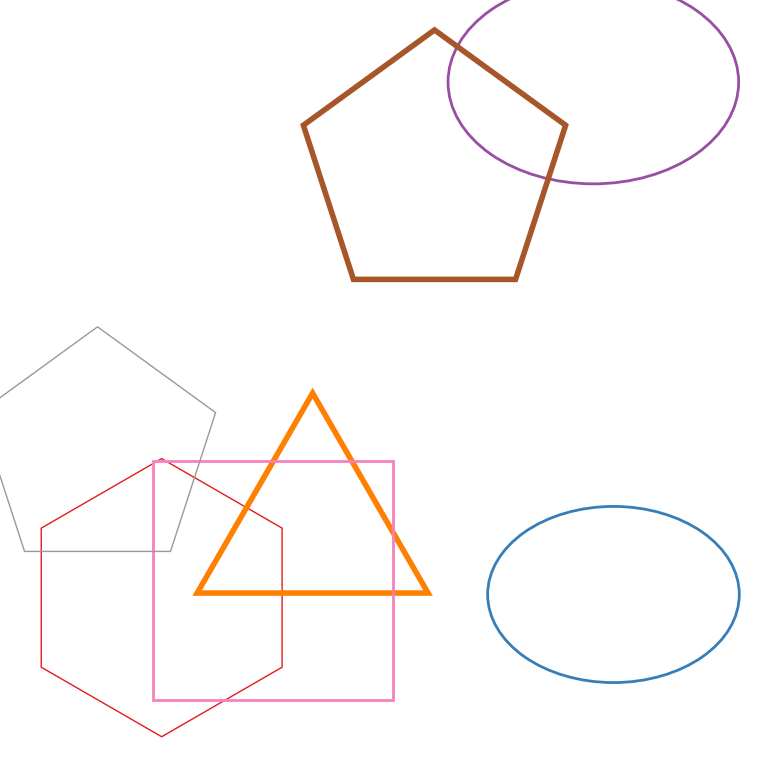[{"shape": "hexagon", "thickness": 0.5, "radius": 0.9, "center": [0.21, 0.224]}, {"shape": "oval", "thickness": 1, "radius": 0.82, "center": [0.797, 0.228]}, {"shape": "oval", "thickness": 1, "radius": 0.94, "center": [0.771, 0.893]}, {"shape": "triangle", "thickness": 2, "radius": 0.87, "center": [0.406, 0.316]}, {"shape": "pentagon", "thickness": 2, "radius": 0.9, "center": [0.564, 0.782]}, {"shape": "square", "thickness": 1, "radius": 0.78, "center": [0.355, 0.246]}, {"shape": "pentagon", "thickness": 0.5, "radius": 0.81, "center": [0.127, 0.414]}]